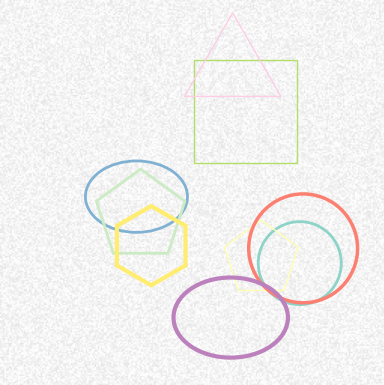[{"shape": "circle", "thickness": 2, "radius": 0.54, "center": [0.779, 0.316]}, {"shape": "pentagon", "thickness": 1, "radius": 0.5, "center": [0.679, 0.327]}, {"shape": "circle", "thickness": 2.5, "radius": 0.71, "center": [0.787, 0.355]}, {"shape": "oval", "thickness": 2, "radius": 0.66, "center": [0.354, 0.489]}, {"shape": "square", "thickness": 1, "radius": 0.67, "center": [0.638, 0.711]}, {"shape": "triangle", "thickness": 1, "radius": 0.72, "center": [0.604, 0.822]}, {"shape": "oval", "thickness": 3, "radius": 0.74, "center": [0.599, 0.175]}, {"shape": "pentagon", "thickness": 2, "radius": 0.6, "center": [0.365, 0.44]}, {"shape": "hexagon", "thickness": 3, "radius": 0.51, "center": [0.393, 0.362]}]